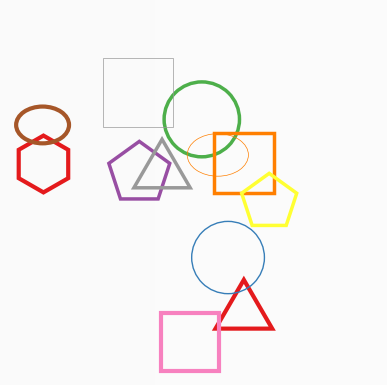[{"shape": "hexagon", "thickness": 3, "radius": 0.37, "center": [0.112, 0.574]}, {"shape": "triangle", "thickness": 3, "radius": 0.42, "center": [0.629, 0.189]}, {"shape": "circle", "thickness": 1, "radius": 0.47, "center": [0.589, 0.331]}, {"shape": "circle", "thickness": 2.5, "radius": 0.49, "center": [0.521, 0.69]}, {"shape": "pentagon", "thickness": 2.5, "radius": 0.41, "center": [0.36, 0.55]}, {"shape": "square", "thickness": 2.5, "radius": 0.39, "center": [0.629, 0.576]}, {"shape": "oval", "thickness": 0.5, "radius": 0.39, "center": [0.562, 0.598]}, {"shape": "pentagon", "thickness": 2.5, "radius": 0.37, "center": [0.695, 0.475]}, {"shape": "oval", "thickness": 3, "radius": 0.34, "center": [0.11, 0.675]}, {"shape": "square", "thickness": 3, "radius": 0.38, "center": [0.49, 0.111]}, {"shape": "square", "thickness": 0.5, "radius": 0.45, "center": [0.356, 0.76]}, {"shape": "triangle", "thickness": 2.5, "radius": 0.42, "center": [0.418, 0.554]}]